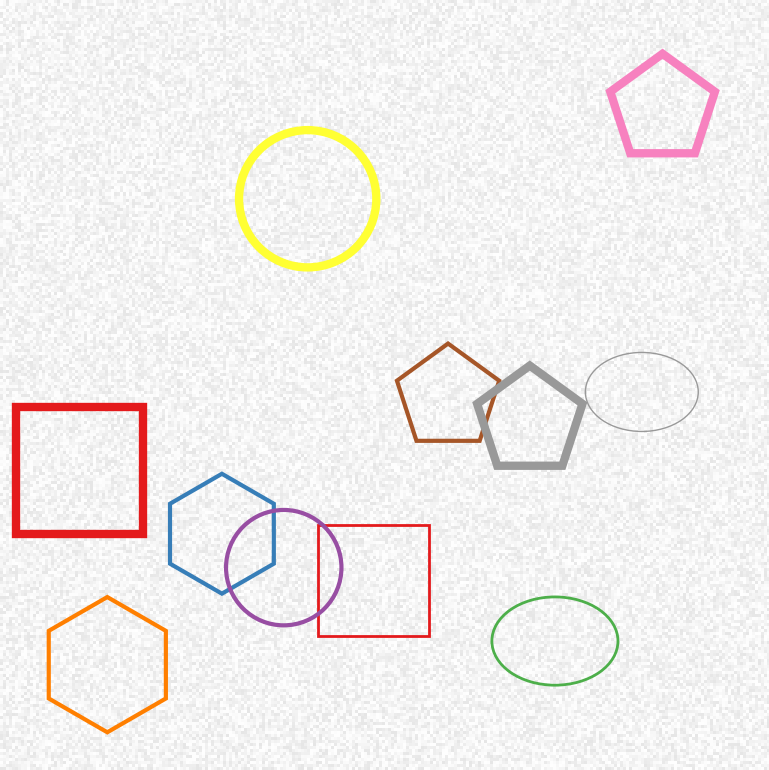[{"shape": "square", "thickness": 3, "radius": 0.41, "center": [0.103, 0.389]}, {"shape": "square", "thickness": 1, "radius": 0.36, "center": [0.485, 0.246]}, {"shape": "hexagon", "thickness": 1.5, "radius": 0.39, "center": [0.288, 0.307]}, {"shape": "oval", "thickness": 1, "radius": 0.41, "center": [0.721, 0.167]}, {"shape": "circle", "thickness": 1.5, "radius": 0.37, "center": [0.368, 0.263]}, {"shape": "hexagon", "thickness": 1.5, "radius": 0.44, "center": [0.139, 0.137]}, {"shape": "circle", "thickness": 3, "radius": 0.45, "center": [0.4, 0.742]}, {"shape": "pentagon", "thickness": 1.5, "radius": 0.35, "center": [0.582, 0.484]}, {"shape": "pentagon", "thickness": 3, "radius": 0.36, "center": [0.86, 0.859]}, {"shape": "pentagon", "thickness": 3, "radius": 0.36, "center": [0.688, 0.453]}, {"shape": "oval", "thickness": 0.5, "radius": 0.37, "center": [0.834, 0.491]}]